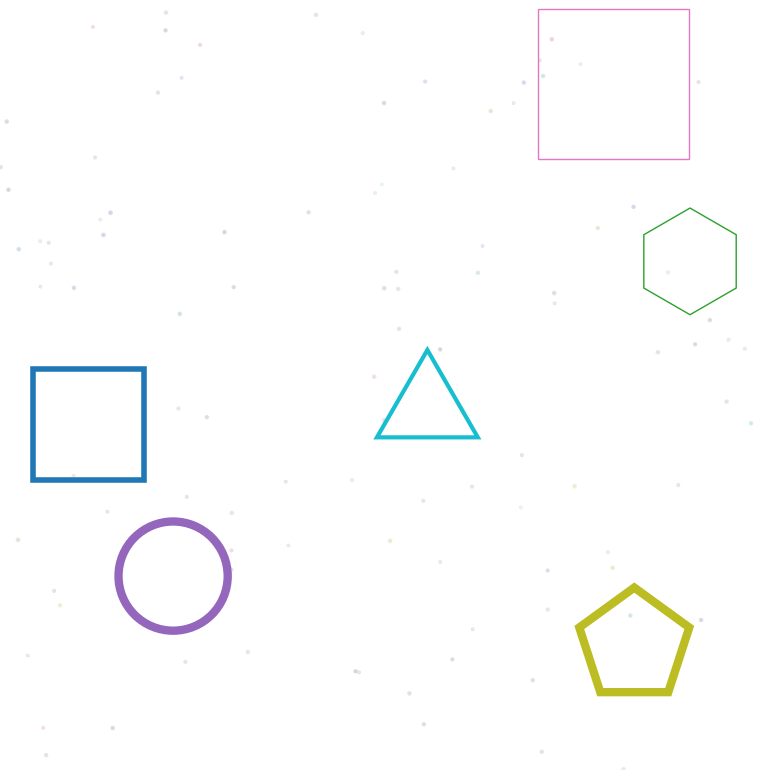[{"shape": "square", "thickness": 2, "radius": 0.36, "center": [0.115, 0.449]}, {"shape": "hexagon", "thickness": 0.5, "radius": 0.35, "center": [0.896, 0.661]}, {"shape": "circle", "thickness": 3, "radius": 0.35, "center": [0.225, 0.252]}, {"shape": "square", "thickness": 0.5, "radius": 0.49, "center": [0.797, 0.891]}, {"shape": "pentagon", "thickness": 3, "radius": 0.38, "center": [0.824, 0.162]}, {"shape": "triangle", "thickness": 1.5, "radius": 0.38, "center": [0.555, 0.47]}]